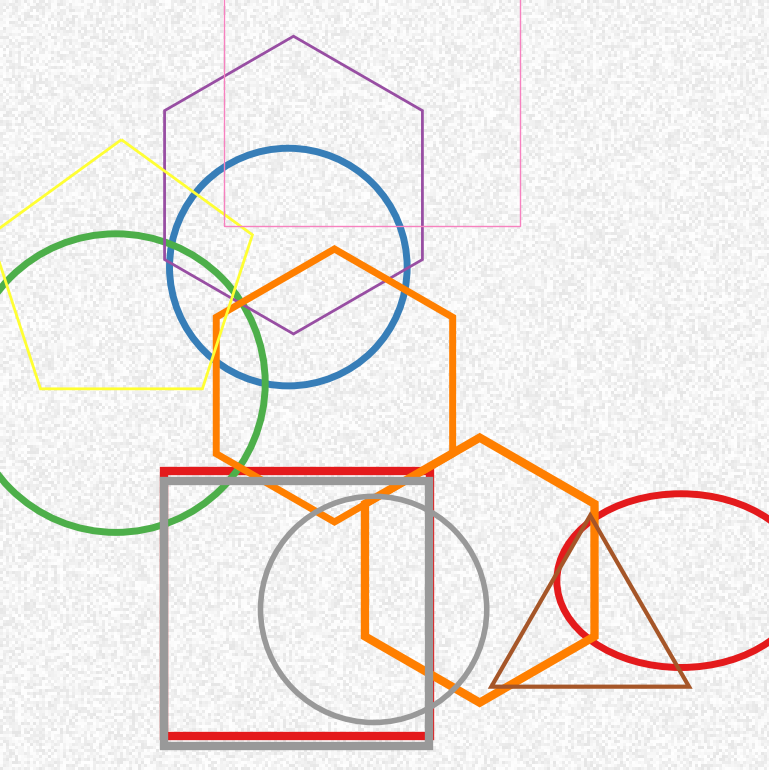[{"shape": "oval", "thickness": 2.5, "radius": 0.81, "center": [0.884, 0.246]}, {"shape": "square", "thickness": 3, "radius": 0.86, "center": [0.386, 0.216]}, {"shape": "circle", "thickness": 2.5, "radius": 0.77, "center": [0.374, 0.653]}, {"shape": "circle", "thickness": 2.5, "radius": 0.97, "center": [0.151, 0.502]}, {"shape": "hexagon", "thickness": 1, "radius": 0.97, "center": [0.381, 0.76]}, {"shape": "hexagon", "thickness": 2.5, "radius": 0.89, "center": [0.434, 0.499]}, {"shape": "hexagon", "thickness": 3, "radius": 0.86, "center": [0.623, 0.26]}, {"shape": "pentagon", "thickness": 1, "radius": 0.89, "center": [0.158, 0.64]}, {"shape": "triangle", "thickness": 1.5, "radius": 0.74, "center": [0.766, 0.182]}, {"shape": "square", "thickness": 0.5, "radius": 0.96, "center": [0.483, 0.899]}, {"shape": "circle", "thickness": 2, "radius": 0.73, "center": [0.485, 0.209]}, {"shape": "square", "thickness": 3, "radius": 0.86, "center": [0.385, 0.203]}]